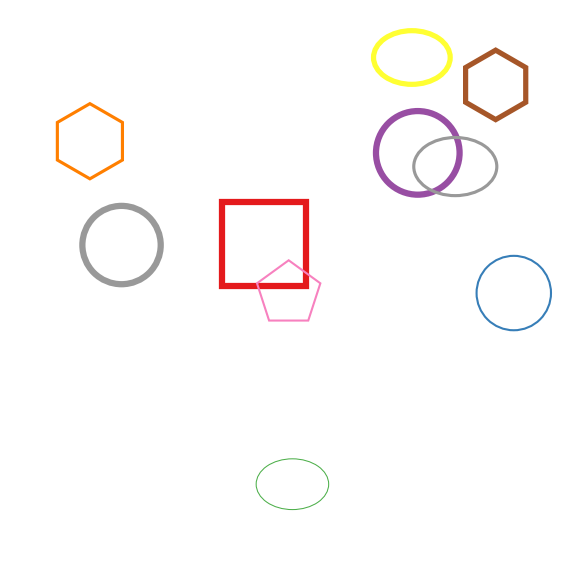[{"shape": "square", "thickness": 3, "radius": 0.36, "center": [0.457, 0.577]}, {"shape": "circle", "thickness": 1, "radius": 0.32, "center": [0.89, 0.492]}, {"shape": "oval", "thickness": 0.5, "radius": 0.31, "center": [0.506, 0.161]}, {"shape": "circle", "thickness": 3, "radius": 0.36, "center": [0.723, 0.734]}, {"shape": "hexagon", "thickness": 1.5, "radius": 0.33, "center": [0.156, 0.755]}, {"shape": "oval", "thickness": 2.5, "radius": 0.33, "center": [0.713, 0.9]}, {"shape": "hexagon", "thickness": 2.5, "radius": 0.3, "center": [0.858, 0.852]}, {"shape": "pentagon", "thickness": 1, "radius": 0.29, "center": [0.5, 0.491]}, {"shape": "circle", "thickness": 3, "radius": 0.34, "center": [0.21, 0.575]}, {"shape": "oval", "thickness": 1.5, "radius": 0.36, "center": [0.788, 0.711]}]